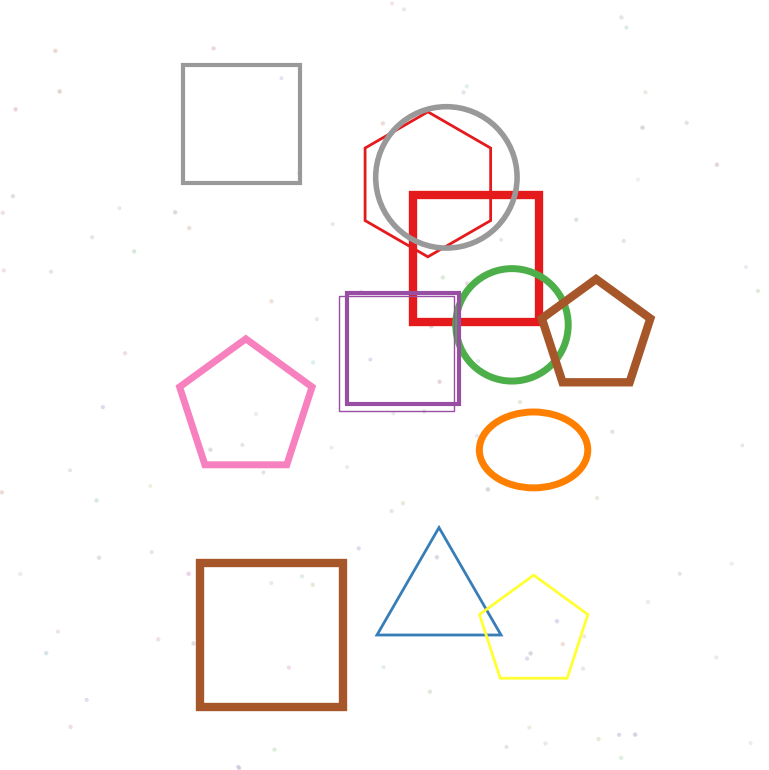[{"shape": "square", "thickness": 3, "radius": 0.41, "center": [0.618, 0.664]}, {"shape": "hexagon", "thickness": 1, "radius": 0.47, "center": [0.556, 0.761]}, {"shape": "triangle", "thickness": 1, "radius": 0.47, "center": [0.57, 0.222]}, {"shape": "circle", "thickness": 2.5, "radius": 0.37, "center": [0.665, 0.578]}, {"shape": "square", "thickness": 1.5, "radius": 0.36, "center": [0.523, 0.548]}, {"shape": "square", "thickness": 0.5, "radius": 0.37, "center": [0.515, 0.541]}, {"shape": "oval", "thickness": 2.5, "radius": 0.35, "center": [0.693, 0.416]}, {"shape": "pentagon", "thickness": 1, "radius": 0.37, "center": [0.693, 0.179]}, {"shape": "pentagon", "thickness": 3, "radius": 0.37, "center": [0.774, 0.563]}, {"shape": "square", "thickness": 3, "radius": 0.47, "center": [0.353, 0.175]}, {"shape": "pentagon", "thickness": 2.5, "radius": 0.45, "center": [0.319, 0.47]}, {"shape": "circle", "thickness": 2, "radius": 0.46, "center": [0.58, 0.77]}, {"shape": "square", "thickness": 1.5, "radius": 0.38, "center": [0.314, 0.839]}]